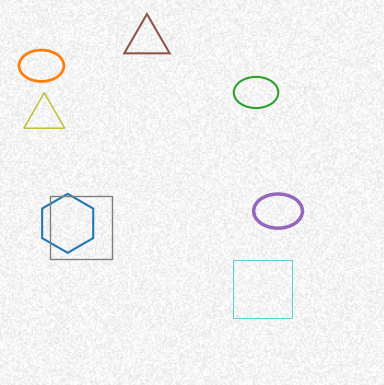[{"shape": "hexagon", "thickness": 1.5, "radius": 0.38, "center": [0.176, 0.42]}, {"shape": "oval", "thickness": 2, "radius": 0.29, "center": [0.108, 0.829]}, {"shape": "oval", "thickness": 1.5, "radius": 0.29, "center": [0.665, 0.76]}, {"shape": "oval", "thickness": 2.5, "radius": 0.32, "center": [0.722, 0.452]}, {"shape": "triangle", "thickness": 1.5, "radius": 0.34, "center": [0.382, 0.896]}, {"shape": "square", "thickness": 1, "radius": 0.4, "center": [0.211, 0.409]}, {"shape": "triangle", "thickness": 1, "radius": 0.31, "center": [0.115, 0.698]}, {"shape": "square", "thickness": 0.5, "radius": 0.38, "center": [0.681, 0.249]}]